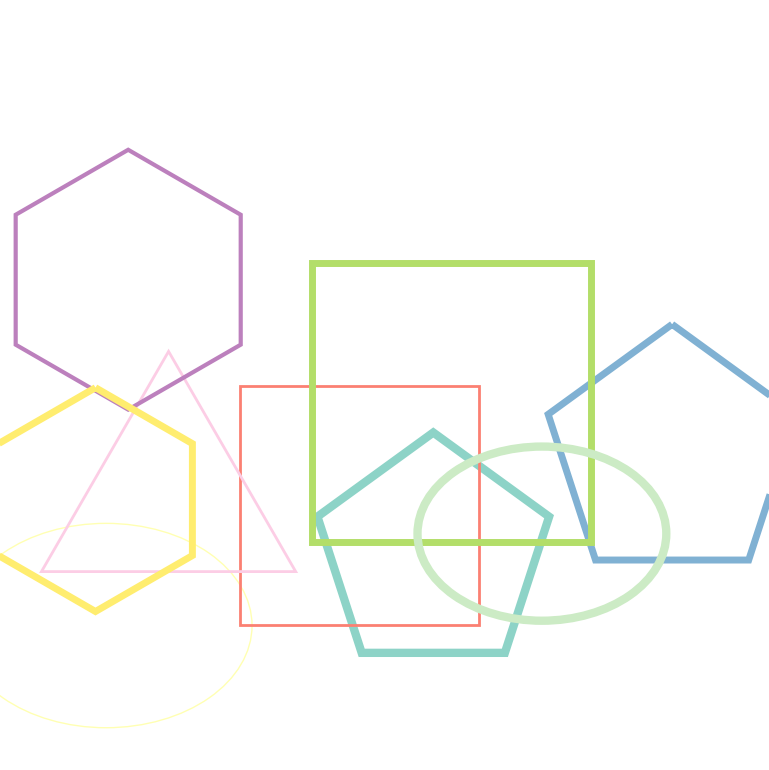[{"shape": "pentagon", "thickness": 3, "radius": 0.79, "center": [0.563, 0.28]}, {"shape": "oval", "thickness": 0.5, "radius": 0.95, "center": [0.138, 0.188]}, {"shape": "square", "thickness": 1, "radius": 0.78, "center": [0.467, 0.343]}, {"shape": "pentagon", "thickness": 2.5, "radius": 0.85, "center": [0.873, 0.41]}, {"shape": "square", "thickness": 2.5, "radius": 0.91, "center": [0.587, 0.477]}, {"shape": "triangle", "thickness": 1, "radius": 0.95, "center": [0.219, 0.353]}, {"shape": "hexagon", "thickness": 1.5, "radius": 0.84, "center": [0.166, 0.637]}, {"shape": "oval", "thickness": 3, "radius": 0.81, "center": [0.704, 0.307]}, {"shape": "hexagon", "thickness": 2.5, "radius": 0.73, "center": [0.124, 0.351]}]